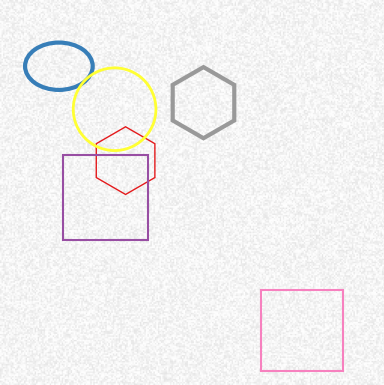[{"shape": "hexagon", "thickness": 1, "radius": 0.44, "center": [0.326, 0.583]}, {"shape": "oval", "thickness": 3, "radius": 0.44, "center": [0.153, 0.828]}, {"shape": "square", "thickness": 1.5, "radius": 0.55, "center": [0.273, 0.487]}, {"shape": "circle", "thickness": 2, "radius": 0.54, "center": [0.298, 0.716]}, {"shape": "square", "thickness": 1.5, "radius": 0.53, "center": [0.784, 0.141]}, {"shape": "hexagon", "thickness": 3, "radius": 0.46, "center": [0.529, 0.733]}]